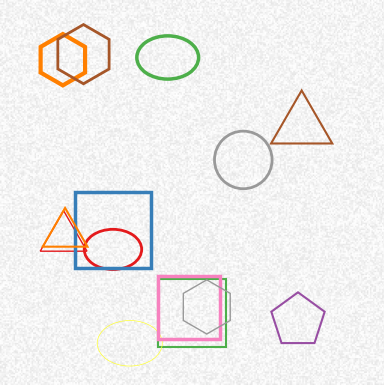[{"shape": "triangle", "thickness": 1, "radius": 0.35, "center": [0.165, 0.383]}, {"shape": "oval", "thickness": 2, "radius": 0.37, "center": [0.293, 0.352]}, {"shape": "square", "thickness": 2.5, "radius": 0.49, "center": [0.294, 0.402]}, {"shape": "oval", "thickness": 2.5, "radius": 0.4, "center": [0.436, 0.851]}, {"shape": "square", "thickness": 1.5, "radius": 0.44, "center": [0.5, 0.186]}, {"shape": "pentagon", "thickness": 1.5, "radius": 0.36, "center": [0.774, 0.168]}, {"shape": "hexagon", "thickness": 3, "radius": 0.33, "center": [0.163, 0.845]}, {"shape": "triangle", "thickness": 1.5, "radius": 0.34, "center": [0.169, 0.393]}, {"shape": "oval", "thickness": 0.5, "radius": 0.42, "center": [0.337, 0.108]}, {"shape": "hexagon", "thickness": 2, "radius": 0.38, "center": [0.217, 0.859]}, {"shape": "triangle", "thickness": 1.5, "radius": 0.46, "center": [0.784, 0.673]}, {"shape": "square", "thickness": 2.5, "radius": 0.4, "center": [0.491, 0.201]}, {"shape": "hexagon", "thickness": 1, "radius": 0.35, "center": [0.537, 0.203]}, {"shape": "circle", "thickness": 2, "radius": 0.37, "center": [0.632, 0.585]}]